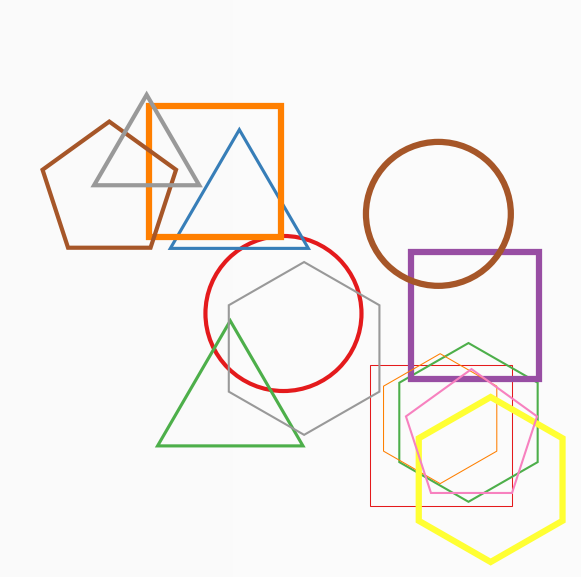[{"shape": "square", "thickness": 0.5, "radius": 0.61, "center": [0.759, 0.245]}, {"shape": "circle", "thickness": 2, "radius": 0.67, "center": [0.488, 0.456]}, {"shape": "triangle", "thickness": 1.5, "radius": 0.69, "center": [0.412, 0.638]}, {"shape": "triangle", "thickness": 1.5, "radius": 0.72, "center": [0.396, 0.299]}, {"shape": "hexagon", "thickness": 1, "radius": 0.69, "center": [0.806, 0.268]}, {"shape": "square", "thickness": 3, "radius": 0.55, "center": [0.817, 0.453]}, {"shape": "square", "thickness": 3, "radius": 0.57, "center": [0.37, 0.703]}, {"shape": "hexagon", "thickness": 0.5, "radius": 0.56, "center": [0.757, 0.274]}, {"shape": "hexagon", "thickness": 3, "radius": 0.71, "center": [0.844, 0.169]}, {"shape": "pentagon", "thickness": 2, "radius": 0.6, "center": [0.188, 0.668]}, {"shape": "circle", "thickness": 3, "radius": 0.62, "center": [0.754, 0.629]}, {"shape": "pentagon", "thickness": 1, "radius": 0.59, "center": [0.811, 0.241]}, {"shape": "hexagon", "thickness": 1, "radius": 0.75, "center": [0.523, 0.396]}, {"shape": "triangle", "thickness": 2, "radius": 0.52, "center": [0.252, 0.731]}]